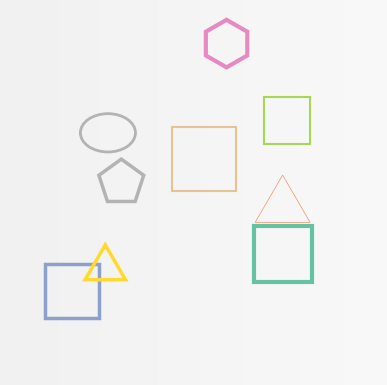[{"shape": "square", "thickness": 3, "radius": 0.37, "center": [0.731, 0.34]}, {"shape": "triangle", "thickness": 0.5, "radius": 0.41, "center": [0.729, 0.463]}, {"shape": "square", "thickness": 2.5, "radius": 0.35, "center": [0.185, 0.245]}, {"shape": "hexagon", "thickness": 3, "radius": 0.31, "center": [0.585, 0.887]}, {"shape": "square", "thickness": 1.5, "radius": 0.3, "center": [0.741, 0.687]}, {"shape": "triangle", "thickness": 2.5, "radius": 0.3, "center": [0.272, 0.304]}, {"shape": "square", "thickness": 1.5, "radius": 0.41, "center": [0.526, 0.587]}, {"shape": "oval", "thickness": 2, "radius": 0.36, "center": [0.279, 0.655]}, {"shape": "pentagon", "thickness": 2.5, "radius": 0.3, "center": [0.313, 0.526]}]